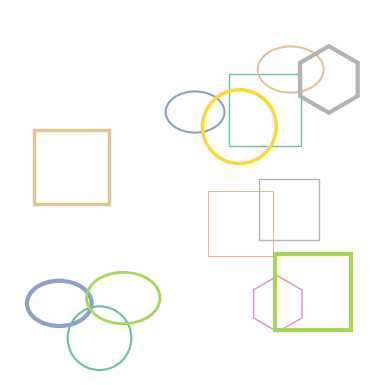[{"shape": "circle", "thickness": 1.5, "radius": 0.41, "center": [0.258, 0.122]}, {"shape": "square", "thickness": 1, "radius": 0.47, "center": [0.688, 0.714]}, {"shape": "square", "thickness": 0.5, "radius": 0.42, "center": [0.626, 0.42]}, {"shape": "oval", "thickness": 1.5, "radius": 0.38, "center": [0.507, 0.709]}, {"shape": "oval", "thickness": 3, "radius": 0.42, "center": [0.154, 0.212]}, {"shape": "hexagon", "thickness": 1, "radius": 0.36, "center": [0.721, 0.211]}, {"shape": "oval", "thickness": 2, "radius": 0.48, "center": [0.32, 0.226]}, {"shape": "square", "thickness": 3, "radius": 0.49, "center": [0.813, 0.242]}, {"shape": "circle", "thickness": 2.5, "radius": 0.48, "center": [0.622, 0.671]}, {"shape": "square", "thickness": 2.5, "radius": 0.48, "center": [0.185, 0.566]}, {"shape": "oval", "thickness": 1.5, "radius": 0.43, "center": [0.755, 0.819]}, {"shape": "hexagon", "thickness": 3, "radius": 0.43, "center": [0.854, 0.794]}, {"shape": "square", "thickness": 1, "radius": 0.39, "center": [0.752, 0.456]}]